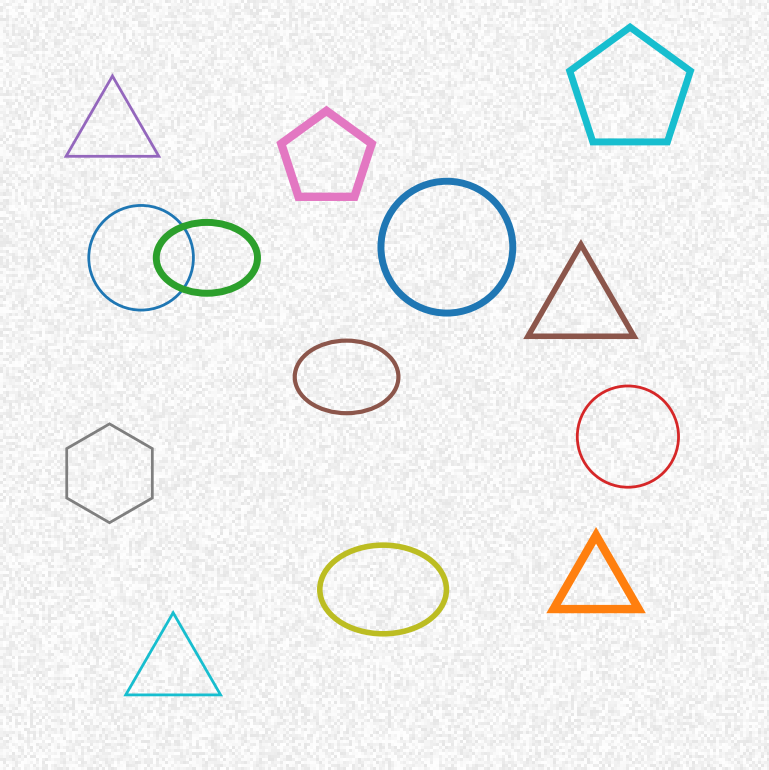[{"shape": "circle", "thickness": 1, "radius": 0.34, "center": [0.183, 0.665]}, {"shape": "circle", "thickness": 2.5, "radius": 0.43, "center": [0.58, 0.679]}, {"shape": "triangle", "thickness": 3, "radius": 0.32, "center": [0.774, 0.241]}, {"shape": "oval", "thickness": 2.5, "radius": 0.33, "center": [0.269, 0.665]}, {"shape": "circle", "thickness": 1, "radius": 0.33, "center": [0.815, 0.433]}, {"shape": "triangle", "thickness": 1, "radius": 0.35, "center": [0.146, 0.832]}, {"shape": "triangle", "thickness": 2, "radius": 0.4, "center": [0.754, 0.603]}, {"shape": "oval", "thickness": 1.5, "radius": 0.34, "center": [0.45, 0.511]}, {"shape": "pentagon", "thickness": 3, "radius": 0.31, "center": [0.424, 0.794]}, {"shape": "hexagon", "thickness": 1, "radius": 0.32, "center": [0.142, 0.385]}, {"shape": "oval", "thickness": 2, "radius": 0.41, "center": [0.498, 0.234]}, {"shape": "pentagon", "thickness": 2.5, "radius": 0.41, "center": [0.818, 0.882]}, {"shape": "triangle", "thickness": 1, "radius": 0.36, "center": [0.225, 0.133]}]